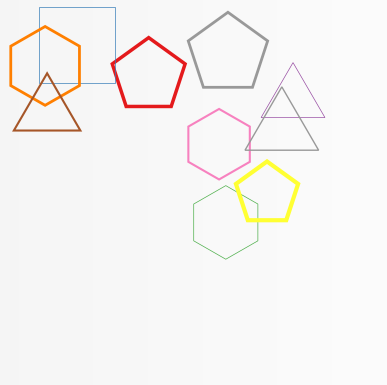[{"shape": "pentagon", "thickness": 2.5, "radius": 0.49, "center": [0.384, 0.803]}, {"shape": "square", "thickness": 0.5, "radius": 0.49, "center": [0.198, 0.883]}, {"shape": "hexagon", "thickness": 0.5, "radius": 0.48, "center": [0.583, 0.422]}, {"shape": "triangle", "thickness": 0.5, "radius": 0.48, "center": [0.756, 0.742]}, {"shape": "hexagon", "thickness": 2, "radius": 0.51, "center": [0.116, 0.829]}, {"shape": "pentagon", "thickness": 3, "radius": 0.42, "center": [0.689, 0.496]}, {"shape": "triangle", "thickness": 1.5, "radius": 0.5, "center": [0.122, 0.711]}, {"shape": "hexagon", "thickness": 1.5, "radius": 0.46, "center": [0.565, 0.625]}, {"shape": "triangle", "thickness": 1, "radius": 0.55, "center": [0.727, 0.665]}, {"shape": "pentagon", "thickness": 2, "radius": 0.54, "center": [0.588, 0.86]}]